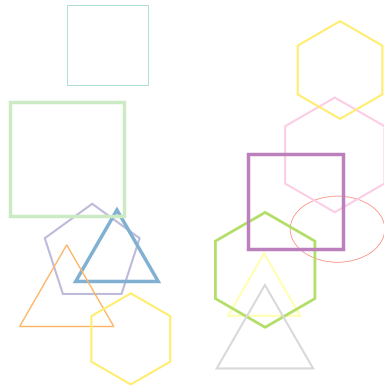[{"shape": "square", "thickness": 0.5, "radius": 0.53, "center": [0.28, 0.883]}, {"shape": "triangle", "thickness": 1.5, "radius": 0.54, "center": [0.686, 0.234]}, {"shape": "pentagon", "thickness": 1.5, "radius": 0.65, "center": [0.239, 0.341]}, {"shape": "oval", "thickness": 0.5, "radius": 0.61, "center": [0.877, 0.405]}, {"shape": "triangle", "thickness": 2.5, "radius": 0.62, "center": [0.304, 0.331]}, {"shape": "triangle", "thickness": 1, "radius": 0.71, "center": [0.173, 0.223]}, {"shape": "hexagon", "thickness": 2, "radius": 0.75, "center": [0.689, 0.299]}, {"shape": "hexagon", "thickness": 1.5, "radius": 0.74, "center": [0.87, 0.598]}, {"shape": "triangle", "thickness": 1.5, "radius": 0.72, "center": [0.688, 0.115]}, {"shape": "square", "thickness": 2.5, "radius": 0.62, "center": [0.767, 0.476]}, {"shape": "square", "thickness": 2.5, "radius": 0.74, "center": [0.173, 0.587]}, {"shape": "hexagon", "thickness": 1.5, "radius": 0.63, "center": [0.883, 0.818]}, {"shape": "hexagon", "thickness": 1.5, "radius": 0.59, "center": [0.34, 0.12]}]